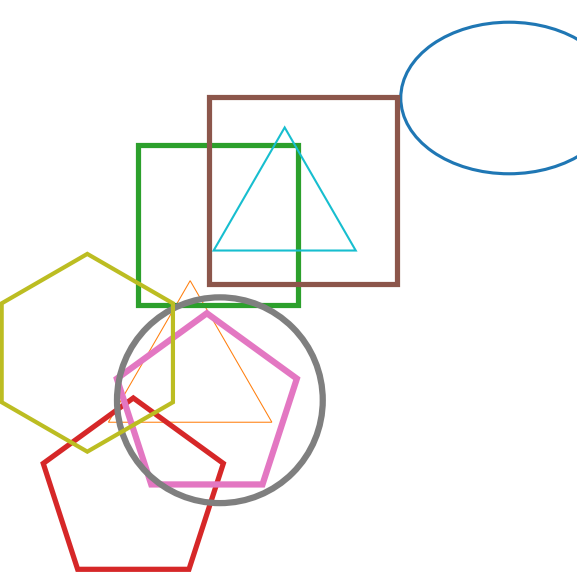[{"shape": "oval", "thickness": 1.5, "radius": 0.94, "center": [0.881, 0.829]}, {"shape": "triangle", "thickness": 0.5, "radius": 0.82, "center": [0.329, 0.35]}, {"shape": "square", "thickness": 2.5, "radius": 0.69, "center": [0.378, 0.609]}, {"shape": "pentagon", "thickness": 2.5, "radius": 0.82, "center": [0.231, 0.146]}, {"shape": "square", "thickness": 2.5, "radius": 0.81, "center": [0.525, 0.67]}, {"shape": "pentagon", "thickness": 3, "radius": 0.82, "center": [0.358, 0.293]}, {"shape": "circle", "thickness": 3, "radius": 0.89, "center": [0.381, 0.306]}, {"shape": "hexagon", "thickness": 2, "radius": 0.86, "center": [0.151, 0.388]}, {"shape": "triangle", "thickness": 1, "radius": 0.71, "center": [0.493, 0.636]}]